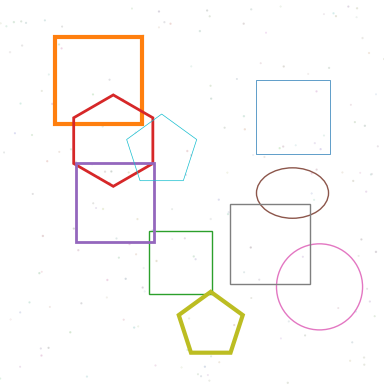[{"shape": "square", "thickness": 0.5, "radius": 0.48, "center": [0.761, 0.695]}, {"shape": "square", "thickness": 3, "radius": 0.56, "center": [0.255, 0.792]}, {"shape": "square", "thickness": 1, "radius": 0.41, "center": [0.468, 0.319]}, {"shape": "hexagon", "thickness": 2, "radius": 0.59, "center": [0.294, 0.635]}, {"shape": "square", "thickness": 2, "radius": 0.51, "center": [0.298, 0.475]}, {"shape": "oval", "thickness": 1, "radius": 0.47, "center": [0.76, 0.499]}, {"shape": "circle", "thickness": 1, "radius": 0.56, "center": [0.83, 0.255]}, {"shape": "square", "thickness": 1, "radius": 0.52, "center": [0.702, 0.366]}, {"shape": "pentagon", "thickness": 3, "radius": 0.44, "center": [0.547, 0.155]}, {"shape": "pentagon", "thickness": 0.5, "radius": 0.48, "center": [0.42, 0.608]}]